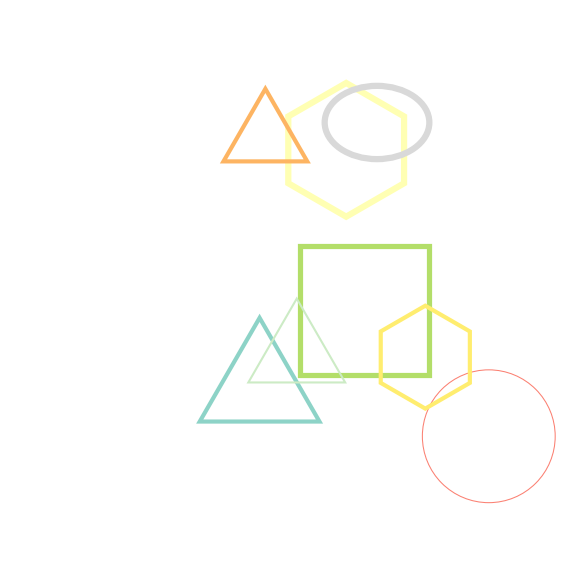[{"shape": "triangle", "thickness": 2, "radius": 0.6, "center": [0.45, 0.329]}, {"shape": "hexagon", "thickness": 3, "radius": 0.58, "center": [0.599, 0.74]}, {"shape": "circle", "thickness": 0.5, "radius": 0.58, "center": [0.846, 0.244]}, {"shape": "triangle", "thickness": 2, "radius": 0.42, "center": [0.46, 0.762]}, {"shape": "square", "thickness": 2.5, "radius": 0.56, "center": [0.631, 0.462]}, {"shape": "oval", "thickness": 3, "radius": 0.45, "center": [0.653, 0.787]}, {"shape": "triangle", "thickness": 1, "radius": 0.48, "center": [0.514, 0.385]}, {"shape": "hexagon", "thickness": 2, "radius": 0.45, "center": [0.736, 0.381]}]